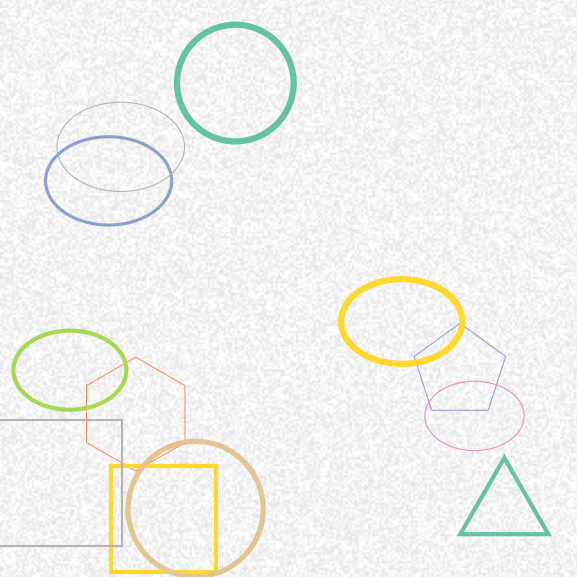[{"shape": "circle", "thickness": 3, "radius": 0.51, "center": [0.408, 0.855]}, {"shape": "triangle", "thickness": 2, "radius": 0.44, "center": [0.873, 0.118]}, {"shape": "hexagon", "thickness": 0.5, "radius": 0.49, "center": [0.235, 0.282]}, {"shape": "pentagon", "thickness": 0.5, "radius": 0.42, "center": [0.796, 0.356]}, {"shape": "oval", "thickness": 1.5, "radius": 0.55, "center": [0.188, 0.686]}, {"shape": "oval", "thickness": 0.5, "radius": 0.43, "center": [0.822, 0.279]}, {"shape": "oval", "thickness": 2, "radius": 0.49, "center": [0.121, 0.358]}, {"shape": "oval", "thickness": 3, "radius": 0.52, "center": [0.696, 0.442]}, {"shape": "square", "thickness": 2, "radius": 0.46, "center": [0.283, 0.1]}, {"shape": "circle", "thickness": 2.5, "radius": 0.59, "center": [0.339, 0.118]}, {"shape": "oval", "thickness": 0.5, "radius": 0.55, "center": [0.209, 0.745]}, {"shape": "square", "thickness": 1, "radius": 0.55, "center": [0.101, 0.163]}]